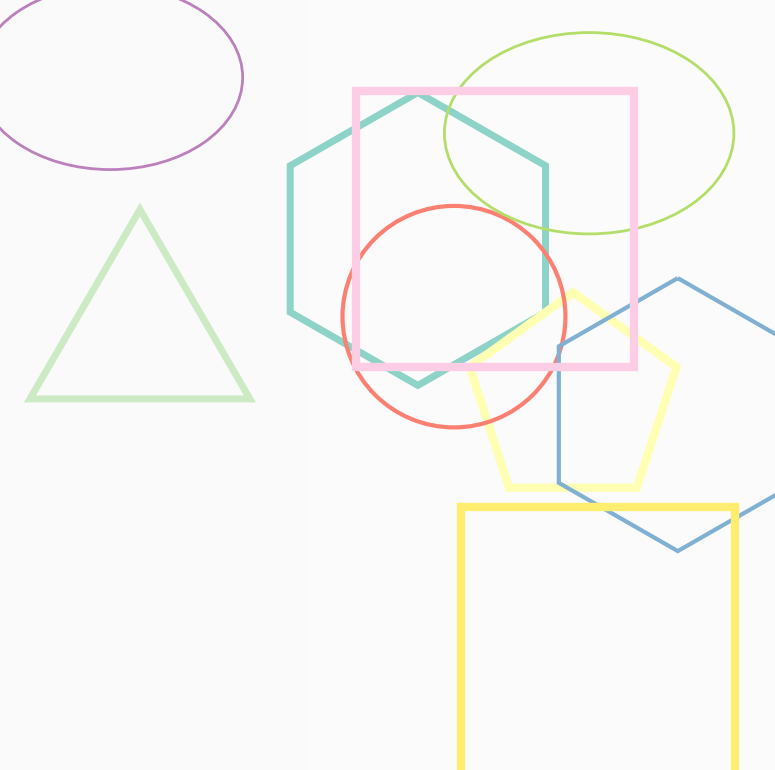[{"shape": "hexagon", "thickness": 2.5, "radius": 0.95, "center": [0.539, 0.69]}, {"shape": "pentagon", "thickness": 3, "radius": 0.7, "center": [0.739, 0.48]}, {"shape": "circle", "thickness": 1.5, "radius": 0.72, "center": [0.586, 0.589]}, {"shape": "hexagon", "thickness": 1.5, "radius": 0.89, "center": [0.875, 0.462]}, {"shape": "oval", "thickness": 1, "radius": 0.93, "center": [0.76, 0.827]}, {"shape": "square", "thickness": 3, "radius": 0.9, "center": [0.639, 0.702]}, {"shape": "oval", "thickness": 1, "radius": 0.85, "center": [0.142, 0.899]}, {"shape": "triangle", "thickness": 2.5, "radius": 0.82, "center": [0.181, 0.564]}, {"shape": "square", "thickness": 3, "radius": 0.88, "center": [0.772, 0.164]}]